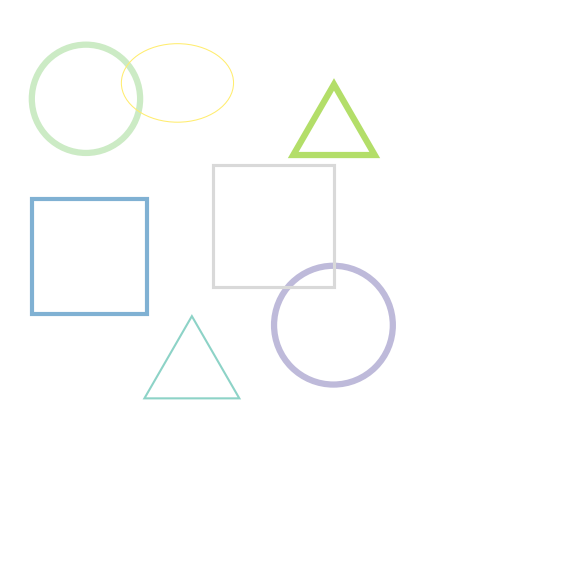[{"shape": "triangle", "thickness": 1, "radius": 0.47, "center": [0.332, 0.357]}, {"shape": "circle", "thickness": 3, "radius": 0.51, "center": [0.577, 0.436]}, {"shape": "square", "thickness": 2, "radius": 0.5, "center": [0.155, 0.555]}, {"shape": "triangle", "thickness": 3, "radius": 0.41, "center": [0.578, 0.771]}, {"shape": "square", "thickness": 1.5, "radius": 0.52, "center": [0.474, 0.608]}, {"shape": "circle", "thickness": 3, "radius": 0.47, "center": [0.149, 0.828]}, {"shape": "oval", "thickness": 0.5, "radius": 0.49, "center": [0.307, 0.856]}]